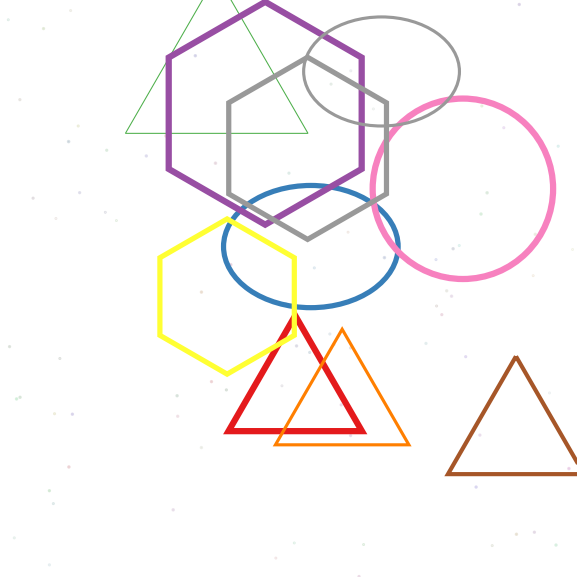[{"shape": "triangle", "thickness": 3, "radius": 0.67, "center": [0.511, 0.319]}, {"shape": "oval", "thickness": 2.5, "radius": 0.76, "center": [0.538, 0.572]}, {"shape": "triangle", "thickness": 0.5, "radius": 0.91, "center": [0.375, 0.859]}, {"shape": "hexagon", "thickness": 3, "radius": 0.96, "center": [0.459, 0.803]}, {"shape": "triangle", "thickness": 1.5, "radius": 0.67, "center": [0.592, 0.296]}, {"shape": "hexagon", "thickness": 2.5, "radius": 0.67, "center": [0.393, 0.486]}, {"shape": "triangle", "thickness": 2, "radius": 0.68, "center": [0.893, 0.246]}, {"shape": "circle", "thickness": 3, "radius": 0.78, "center": [0.802, 0.672]}, {"shape": "hexagon", "thickness": 2.5, "radius": 0.79, "center": [0.533, 0.742]}, {"shape": "oval", "thickness": 1.5, "radius": 0.67, "center": [0.661, 0.875]}]